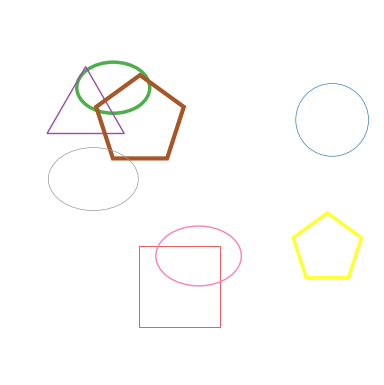[{"shape": "square", "thickness": 0.5, "radius": 0.53, "center": [0.467, 0.257]}, {"shape": "circle", "thickness": 0.5, "radius": 0.47, "center": [0.863, 0.689]}, {"shape": "oval", "thickness": 2.5, "radius": 0.47, "center": [0.294, 0.772]}, {"shape": "triangle", "thickness": 1, "radius": 0.58, "center": [0.222, 0.711]}, {"shape": "pentagon", "thickness": 2.5, "radius": 0.47, "center": [0.85, 0.354]}, {"shape": "pentagon", "thickness": 3, "radius": 0.6, "center": [0.364, 0.685]}, {"shape": "oval", "thickness": 1, "radius": 0.55, "center": [0.516, 0.335]}, {"shape": "oval", "thickness": 0.5, "radius": 0.58, "center": [0.242, 0.535]}]